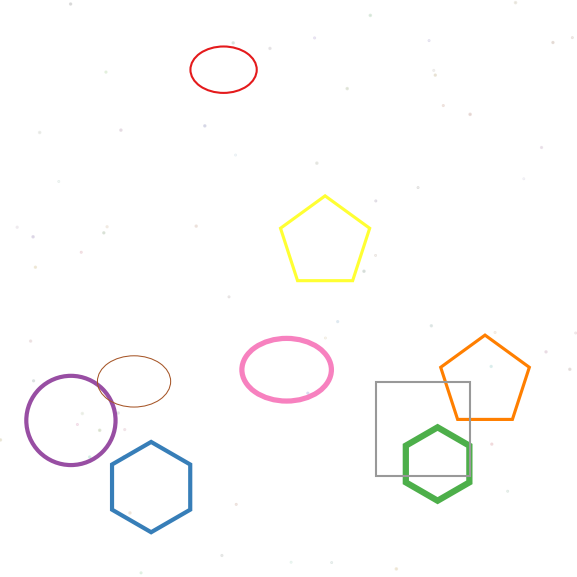[{"shape": "oval", "thickness": 1, "radius": 0.29, "center": [0.387, 0.878]}, {"shape": "hexagon", "thickness": 2, "radius": 0.39, "center": [0.262, 0.156]}, {"shape": "hexagon", "thickness": 3, "radius": 0.32, "center": [0.758, 0.196]}, {"shape": "circle", "thickness": 2, "radius": 0.39, "center": [0.123, 0.271]}, {"shape": "pentagon", "thickness": 1.5, "radius": 0.4, "center": [0.84, 0.338]}, {"shape": "pentagon", "thickness": 1.5, "radius": 0.41, "center": [0.563, 0.579]}, {"shape": "oval", "thickness": 0.5, "radius": 0.32, "center": [0.232, 0.339]}, {"shape": "oval", "thickness": 2.5, "radius": 0.39, "center": [0.496, 0.359]}, {"shape": "square", "thickness": 1, "radius": 0.41, "center": [0.732, 0.257]}]